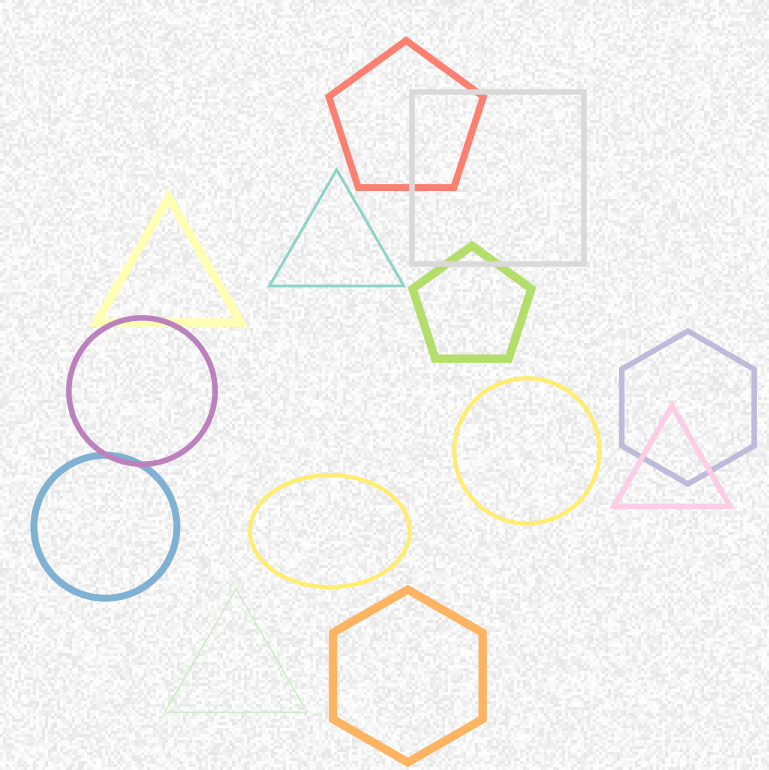[{"shape": "triangle", "thickness": 1, "radius": 0.5, "center": [0.437, 0.679]}, {"shape": "triangle", "thickness": 3, "radius": 0.54, "center": [0.219, 0.635]}, {"shape": "hexagon", "thickness": 2, "radius": 0.5, "center": [0.893, 0.471]}, {"shape": "pentagon", "thickness": 2.5, "radius": 0.53, "center": [0.527, 0.842]}, {"shape": "circle", "thickness": 2.5, "radius": 0.46, "center": [0.137, 0.316]}, {"shape": "hexagon", "thickness": 3, "radius": 0.56, "center": [0.53, 0.122]}, {"shape": "pentagon", "thickness": 3, "radius": 0.41, "center": [0.613, 0.6]}, {"shape": "triangle", "thickness": 2, "radius": 0.44, "center": [0.873, 0.386]}, {"shape": "square", "thickness": 2, "radius": 0.56, "center": [0.647, 0.769]}, {"shape": "circle", "thickness": 2, "radius": 0.48, "center": [0.184, 0.492]}, {"shape": "triangle", "thickness": 0.5, "radius": 0.53, "center": [0.306, 0.128]}, {"shape": "circle", "thickness": 1.5, "radius": 0.47, "center": [0.684, 0.414]}, {"shape": "oval", "thickness": 1.5, "radius": 0.52, "center": [0.428, 0.31]}]